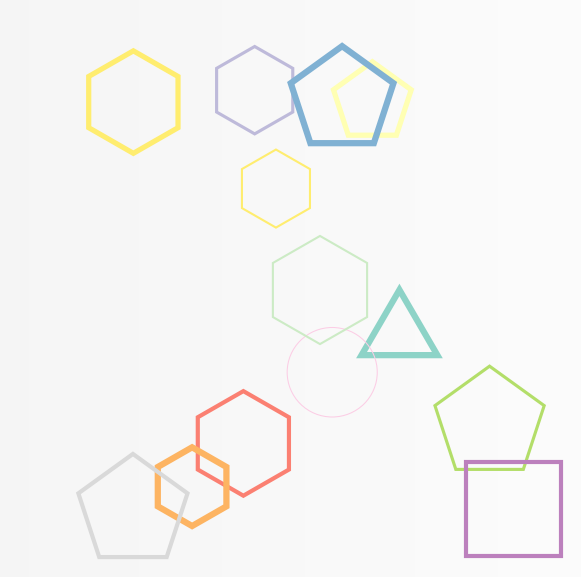[{"shape": "triangle", "thickness": 3, "radius": 0.38, "center": [0.687, 0.422]}, {"shape": "pentagon", "thickness": 2.5, "radius": 0.35, "center": [0.641, 0.822]}, {"shape": "hexagon", "thickness": 1.5, "radius": 0.38, "center": [0.438, 0.843]}, {"shape": "hexagon", "thickness": 2, "radius": 0.45, "center": [0.419, 0.231]}, {"shape": "pentagon", "thickness": 3, "radius": 0.46, "center": [0.589, 0.826]}, {"shape": "hexagon", "thickness": 3, "radius": 0.34, "center": [0.331, 0.156]}, {"shape": "pentagon", "thickness": 1.5, "radius": 0.49, "center": [0.842, 0.266]}, {"shape": "circle", "thickness": 0.5, "radius": 0.39, "center": [0.572, 0.355]}, {"shape": "pentagon", "thickness": 2, "radius": 0.49, "center": [0.229, 0.114]}, {"shape": "square", "thickness": 2, "radius": 0.41, "center": [0.884, 0.117]}, {"shape": "hexagon", "thickness": 1, "radius": 0.47, "center": [0.551, 0.497]}, {"shape": "hexagon", "thickness": 2.5, "radius": 0.44, "center": [0.229, 0.822]}, {"shape": "hexagon", "thickness": 1, "radius": 0.34, "center": [0.475, 0.673]}]